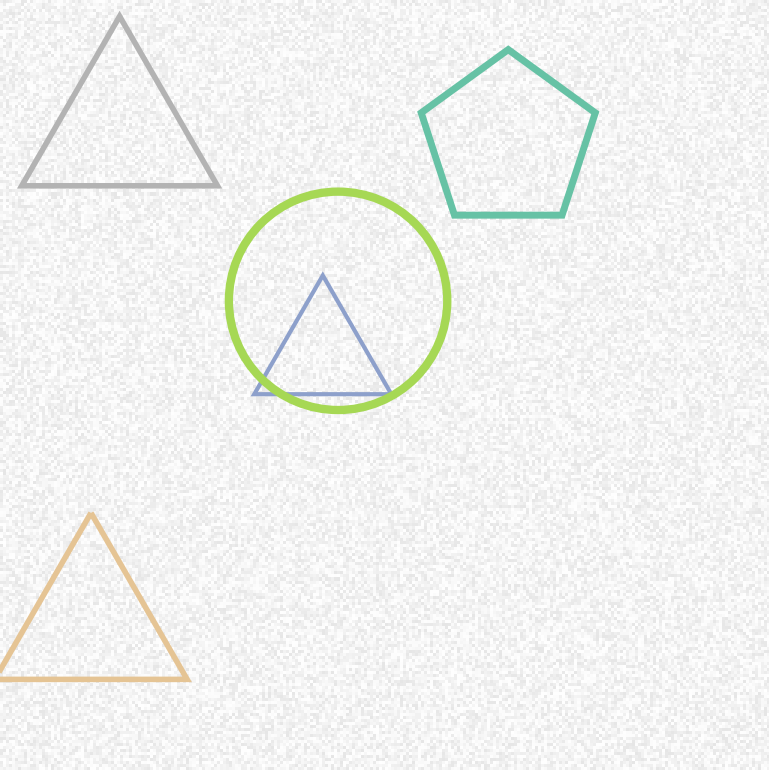[{"shape": "pentagon", "thickness": 2.5, "radius": 0.59, "center": [0.66, 0.817]}, {"shape": "triangle", "thickness": 1.5, "radius": 0.51, "center": [0.419, 0.539]}, {"shape": "circle", "thickness": 3, "radius": 0.71, "center": [0.439, 0.609]}, {"shape": "triangle", "thickness": 2, "radius": 0.72, "center": [0.118, 0.19]}, {"shape": "triangle", "thickness": 2, "radius": 0.73, "center": [0.155, 0.832]}]